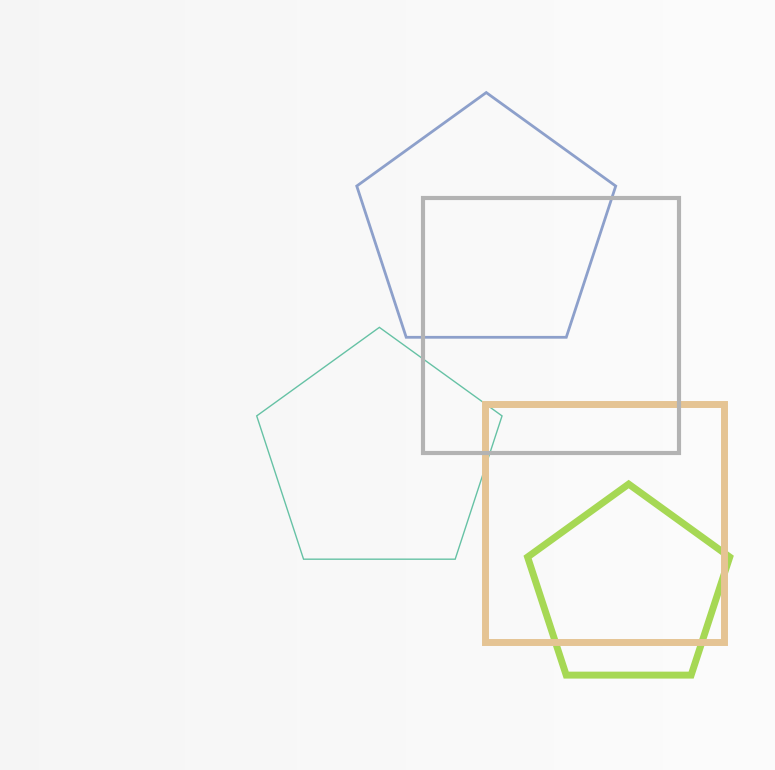[{"shape": "pentagon", "thickness": 0.5, "radius": 0.83, "center": [0.49, 0.408]}, {"shape": "pentagon", "thickness": 1, "radius": 0.88, "center": [0.627, 0.704]}, {"shape": "pentagon", "thickness": 2.5, "radius": 0.69, "center": [0.811, 0.234]}, {"shape": "square", "thickness": 2.5, "radius": 0.77, "center": [0.78, 0.321]}, {"shape": "square", "thickness": 1.5, "radius": 0.82, "center": [0.711, 0.577]}]